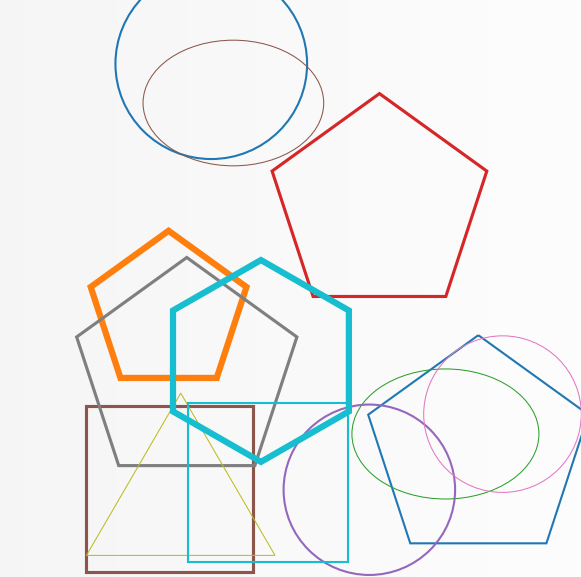[{"shape": "pentagon", "thickness": 1, "radius": 1.0, "center": [0.823, 0.219]}, {"shape": "circle", "thickness": 1, "radius": 0.82, "center": [0.363, 0.889]}, {"shape": "pentagon", "thickness": 3, "radius": 0.7, "center": [0.29, 0.459]}, {"shape": "oval", "thickness": 0.5, "radius": 0.8, "center": [0.766, 0.248]}, {"shape": "pentagon", "thickness": 1.5, "radius": 0.97, "center": [0.653, 0.643]}, {"shape": "circle", "thickness": 1, "radius": 0.74, "center": [0.635, 0.151]}, {"shape": "oval", "thickness": 0.5, "radius": 0.78, "center": [0.402, 0.821]}, {"shape": "square", "thickness": 1.5, "radius": 0.72, "center": [0.292, 0.152]}, {"shape": "circle", "thickness": 0.5, "radius": 0.68, "center": [0.865, 0.282]}, {"shape": "pentagon", "thickness": 1.5, "radius": 1.0, "center": [0.321, 0.354]}, {"shape": "triangle", "thickness": 0.5, "radius": 0.94, "center": [0.311, 0.131]}, {"shape": "square", "thickness": 1, "radius": 0.69, "center": [0.461, 0.164]}, {"shape": "hexagon", "thickness": 3, "radius": 0.87, "center": [0.449, 0.374]}]